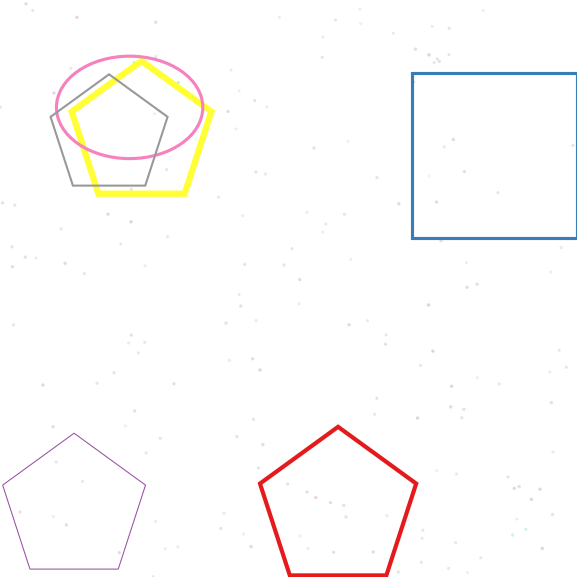[{"shape": "pentagon", "thickness": 2, "radius": 0.71, "center": [0.585, 0.118]}, {"shape": "square", "thickness": 1.5, "radius": 0.71, "center": [0.856, 0.73]}, {"shape": "pentagon", "thickness": 0.5, "radius": 0.65, "center": [0.128, 0.119]}, {"shape": "pentagon", "thickness": 3, "radius": 0.64, "center": [0.245, 0.767]}, {"shape": "oval", "thickness": 1.5, "radius": 0.63, "center": [0.224, 0.813]}, {"shape": "pentagon", "thickness": 1, "radius": 0.53, "center": [0.189, 0.764]}]